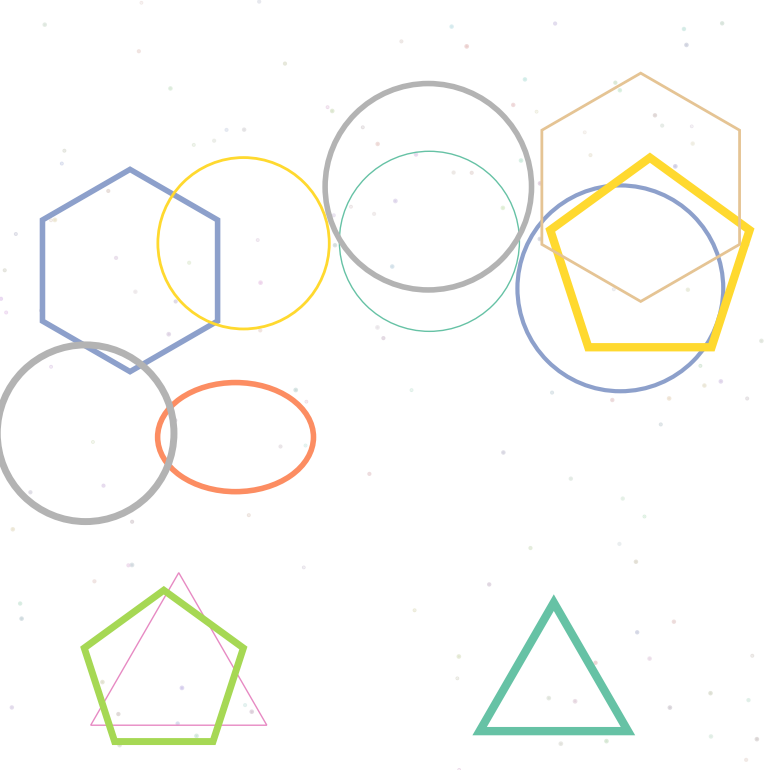[{"shape": "triangle", "thickness": 3, "radius": 0.56, "center": [0.719, 0.106]}, {"shape": "circle", "thickness": 0.5, "radius": 0.58, "center": [0.558, 0.687]}, {"shape": "oval", "thickness": 2, "radius": 0.51, "center": [0.306, 0.432]}, {"shape": "hexagon", "thickness": 2, "radius": 0.66, "center": [0.169, 0.649]}, {"shape": "circle", "thickness": 1.5, "radius": 0.67, "center": [0.806, 0.626]}, {"shape": "triangle", "thickness": 0.5, "radius": 0.66, "center": [0.232, 0.124]}, {"shape": "pentagon", "thickness": 2.5, "radius": 0.54, "center": [0.213, 0.125]}, {"shape": "circle", "thickness": 1, "radius": 0.56, "center": [0.316, 0.684]}, {"shape": "pentagon", "thickness": 3, "radius": 0.68, "center": [0.844, 0.659]}, {"shape": "hexagon", "thickness": 1, "radius": 0.74, "center": [0.832, 0.757]}, {"shape": "circle", "thickness": 2, "radius": 0.67, "center": [0.556, 0.757]}, {"shape": "circle", "thickness": 2.5, "radius": 0.57, "center": [0.111, 0.437]}]